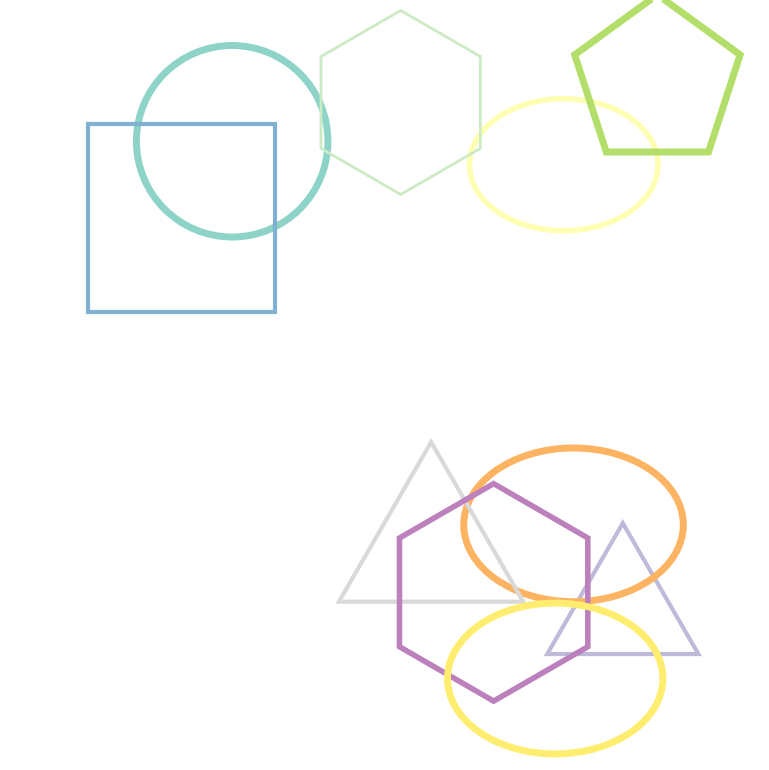[{"shape": "circle", "thickness": 2.5, "radius": 0.62, "center": [0.302, 0.817]}, {"shape": "oval", "thickness": 2, "radius": 0.61, "center": [0.732, 0.786]}, {"shape": "triangle", "thickness": 1.5, "radius": 0.57, "center": [0.809, 0.207]}, {"shape": "square", "thickness": 1.5, "radius": 0.61, "center": [0.236, 0.717]}, {"shape": "oval", "thickness": 2.5, "radius": 0.71, "center": [0.745, 0.318]}, {"shape": "pentagon", "thickness": 2.5, "radius": 0.56, "center": [0.854, 0.894]}, {"shape": "triangle", "thickness": 1.5, "radius": 0.69, "center": [0.56, 0.288]}, {"shape": "hexagon", "thickness": 2, "radius": 0.71, "center": [0.641, 0.231]}, {"shape": "hexagon", "thickness": 1, "radius": 0.6, "center": [0.52, 0.867]}, {"shape": "oval", "thickness": 2.5, "radius": 0.7, "center": [0.721, 0.119]}]